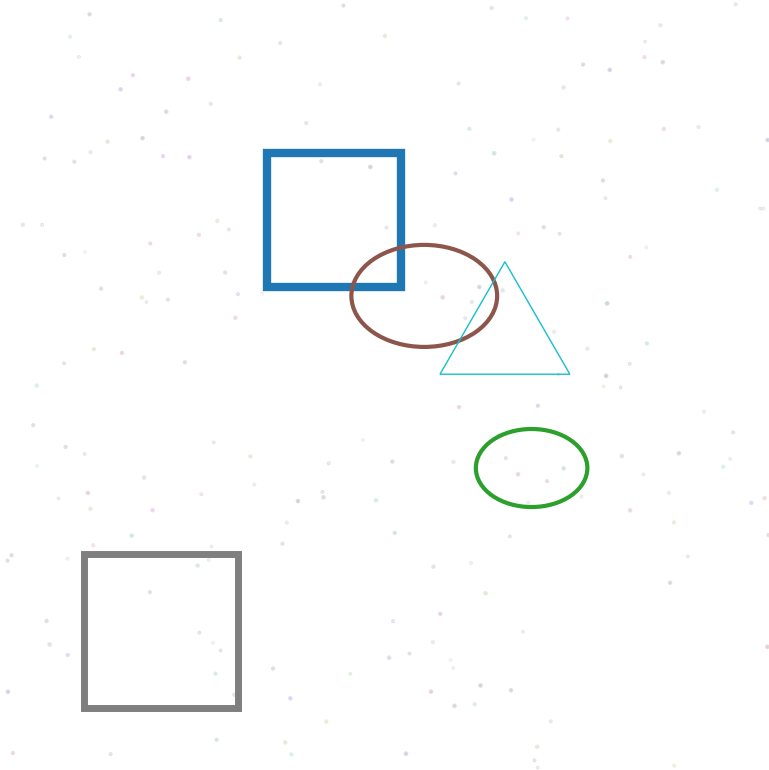[{"shape": "square", "thickness": 3, "radius": 0.43, "center": [0.433, 0.714]}, {"shape": "oval", "thickness": 1.5, "radius": 0.36, "center": [0.69, 0.392]}, {"shape": "oval", "thickness": 1.5, "radius": 0.47, "center": [0.551, 0.616]}, {"shape": "square", "thickness": 2.5, "radius": 0.5, "center": [0.209, 0.181]}, {"shape": "triangle", "thickness": 0.5, "radius": 0.49, "center": [0.656, 0.563]}]